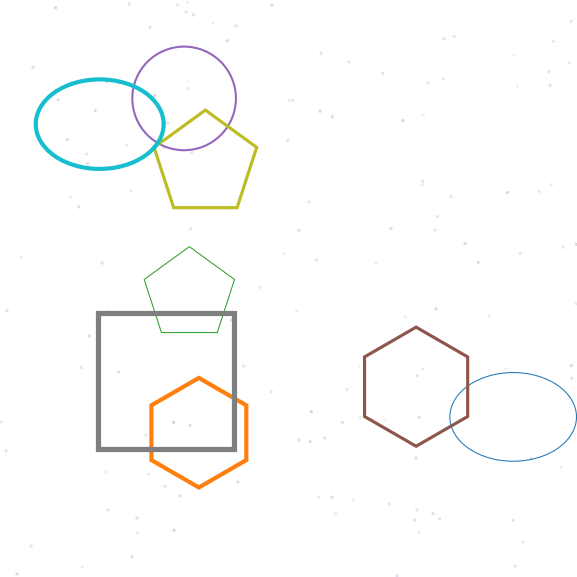[{"shape": "oval", "thickness": 0.5, "radius": 0.55, "center": [0.889, 0.277]}, {"shape": "hexagon", "thickness": 2, "radius": 0.47, "center": [0.344, 0.25]}, {"shape": "pentagon", "thickness": 0.5, "radius": 0.41, "center": [0.328, 0.49]}, {"shape": "circle", "thickness": 1, "radius": 0.45, "center": [0.319, 0.829]}, {"shape": "hexagon", "thickness": 1.5, "radius": 0.52, "center": [0.721, 0.33]}, {"shape": "square", "thickness": 2.5, "radius": 0.59, "center": [0.287, 0.339]}, {"shape": "pentagon", "thickness": 1.5, "radius": 0.47, "center": [0.356, 0.715]}, {"shape": "oval", "thickness": 2, "radius": 0.55, "center": [0.173, 0.784]}]